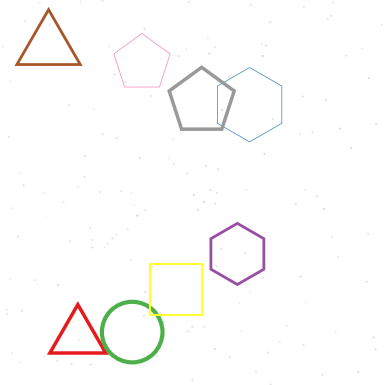[{"shape": "triangle", "thickness": 2.5, "radius": 0.42, "center": [0.202, 0.125]}, {"shape": "hexagon", "thickness": 0.5, "radius": 0.48, "center": [0.648, 0.728]}, {"shape": "circle", "thickness": 3, "radius": 0.39, "center": [0.343, 0.137]}, {"shape": "hexagon", "thickness": 2, "radius": 0.4, "center": [0.617, 0.34]}, {"shape": "square", "thickness": 1.5, "radius": 0.33, "center": [0.457, 0.248]}, {"shape": "triangle", "thickness": 2, "radius": 0.48, "center": [0.126, 0.88]}, {"shape": "pentagon", "thickness": 0.5, "radius": 0.38, "center": [0.369, 0.836]}, {"shape": "pentagon", "thickness": 2.5, "radius": 0.44, "center": [0.524, 0.736]}]